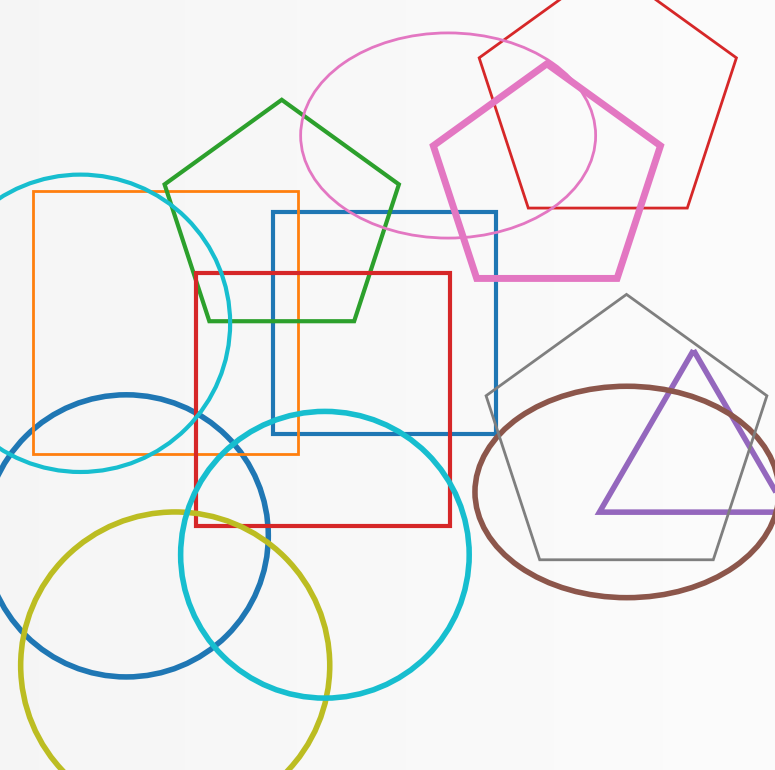[{"shape": "square", "thickness": 1.5, "radius": 0.72, "center": [0.496, 0.58]}, {"shape": "circle", "thickness": 2, "radius": 0.92, "center": [0.163, 0.304]}, {"shape": "square", "thickness": 1, "radius": 0.85, "center": [0.214, 0.581]}, {"shape": "pentagon", "thickness": 1.5, "radius": 0.79, "center": [0.364, 0.711]}, {"shape": "square", "thickness": 1.5, "radius": 0.82, "center": [0.417, 0.482]}, {"shape": "pentagon", "thickness": 1, "radius": 0.87, "center": [0.784, 0.871]}, {"shape": "triangle", "thickness": 2, "radius": 0.7, "center": [0.895, 0.405]}, {"shape": "oval", "thickness": 2, "radius": 0.98, "center": [0.809, 0.361]}, {"shape": "oval", "thickness": 1, "radius": 0.95, "center": [0.578, 0.824]}, {"shape": "pentagon", "thickness": 2.5, "radius": 0.77, "center": [0.706, 0.763]}, {"shape": "pentagon", "thickness": 1, "radius": 0.95, "center": [0.808, 0.427]}, {"shape": "circle", "thickness": 2, "radius": 1.0, "center": [0.226, 0.136]}, {"shape": "circle", "thickness": 2, "radius": 0.93, "center": [0.419, 0.28]}, {"shape": "circle", "thickness": 1.5, "radius": 0.97, "center": [0.104, 0.58]}]